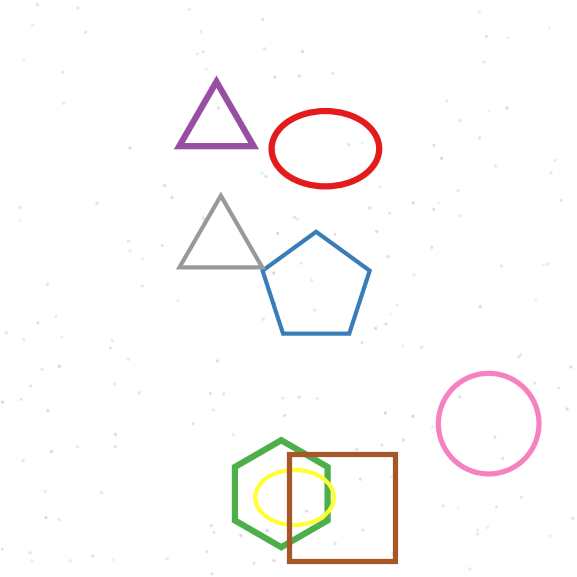[{"shape": "oval", "thickness": 3, "radius": 0.47, "center": [0.563, 0.742]}, {"shape": "pentagon", "thickness": 2, "radius": 0.49, "center": [0.547, 0.5]}, {"shape": "hexagon", "thickness": 3, "radius": 0.46, "center": [0.487, 0.144]}, {"shape": "triangle", "thickness": 3, "radius": 0.37, "center": [0.375, 0.783]}, {"shape": "oval", "thickness": 2, "radius": 0.34, "center": [0.51, 0.138]}, {"shape": "square", "thickness": 2.5, "radius": 0.46, "center": [0.593, 0.12]}, {"shape": "circle", "thickness": 2.5, "radius": 0.44, "center": [0.846, 0.266]}, {"shape": "triangle", "thickness": 2, "radius": 0.41, "center": [0.382, 0.578]}]